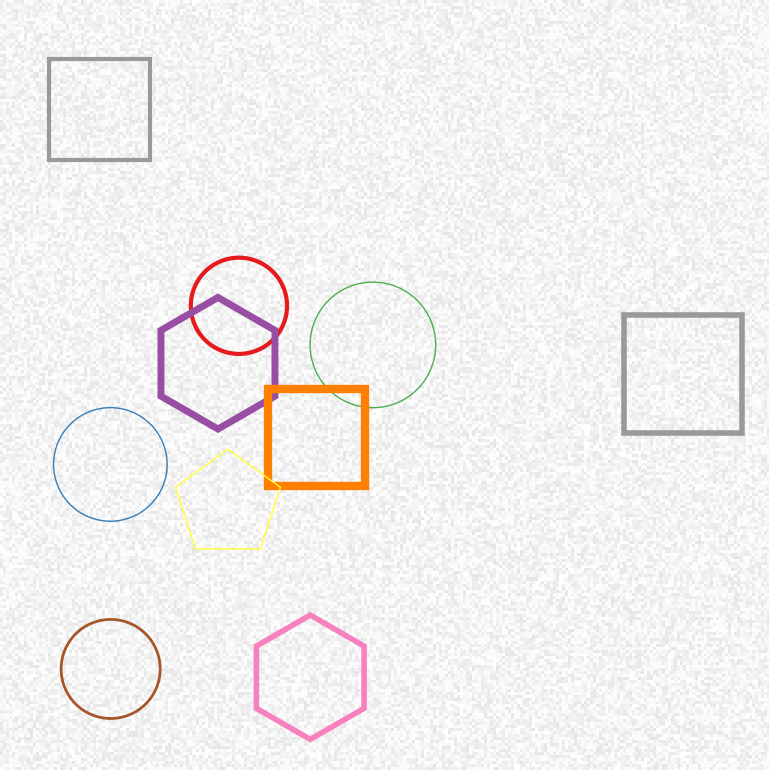[{"shape": "circle", "thickness": 1.5, "radius": 0.31, "center": [0.31, 0.603]}, {"shape": "circle", "thickness": 0.5, "radius": 0.37, "center": [0.143, 0.397]}, {"shape": "circle", "thickness": 0.5, "radius": 0.41, "center": [0.484, 0.552]}, {"shape": "hexagon", "thickness": 2.5, "radius": 0.43, "center": [0.283, 0.528]}, {"shape": "square", "thickness": 3, "radius": 0.31, "center": [0.411, 0.432]}, {"shape": "pentagon", "thickness": 0.5, "radius": 0.36, "center": [0.296, 0.345]}, {"shape": "circle", "thickness": 1, "radius": 0.32, "center": [0.144, 0.131]}, {"shape": "hexagon", "thickness": 2, "radius": 0.4, "center": [0.403, 0.12]}, {"shape": "square", "thickness": 1.5, "radius": 0.33, "center": [0.129, 0.858]}, {"shape": "square", "thickness": 2, "radius": 0.38, "center": [0.887, 0.514]}]